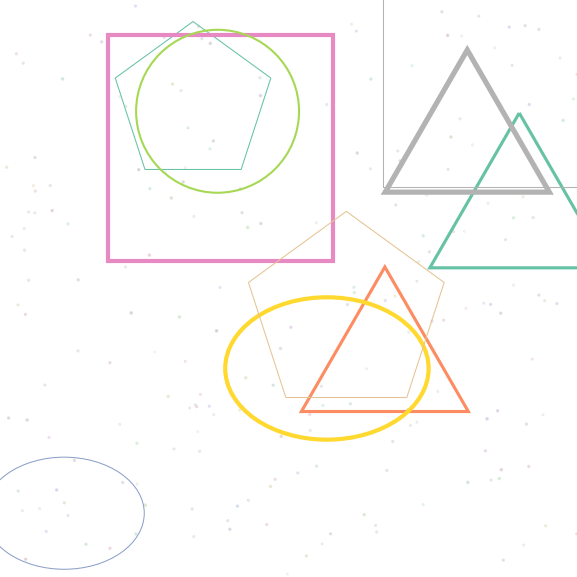[{"shape": "pentagon", "thickness": 0.5, "radius": 0.71, "center": [0.334, 0.82]}, {"shape": "triangle", "thickness": 1.5, "radius": 0.89, "center": [0.899, 0.625]}, {"shape": "triangle", "thickness": 1.5, "radius": 0.83, "center": [0.666, 0.37]}, {"shape": "oval", "thickness": 0.5, "radius": 0.69, "center": [0.111, 0.11]}, {"shape": "square", "thickness": 2, "radius": 0.98, "center": [0.382, 0.743]}, {"shape": "circle", "thickness": 1, "radius": 0.71, "center": [0.377, 0.806]}, {"shape": "oval", "thickness": 2, "radius": 0.88, "center": [0.566, 0.361]}, {"shape": "pentagon", "thickness": 0.5, "radius": 0.89, "center": [0.6, 0.455]}, {"shape": "square", "thickness": 0.5, "radius": 0.86, "center": [0.834, 0.846]}, {"shape": "triangle", "thickness": 2.5, "radius": 0.82, "center": [0.809, 0.748]}]